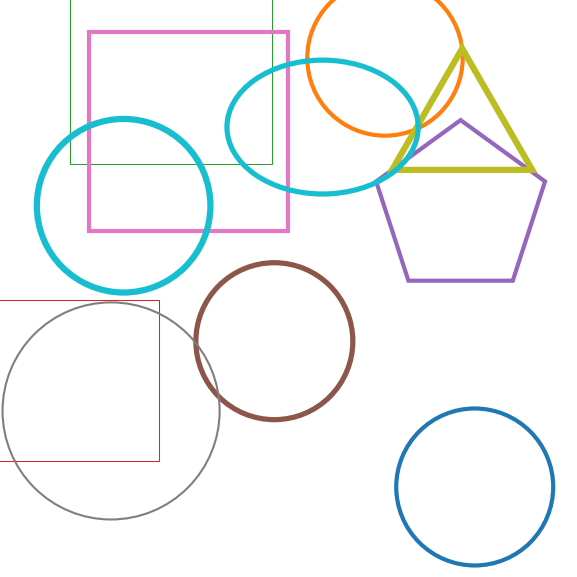[{"shape": "circle", "thickness": 2, "radius": 0.68, "center": [0.822, 0.156]}, {"shape": "circle", "thickness": 2, "radius": 0.67, "center": [0.667, 0.899]}, {"shape": "square", "thickness": 0.5, "radius": 0.88, "center": [0.296, 0.89]}, {"shape": "square", "thickness": 0.5, "radius": 0.7, "center": [0.136, 0.34]}, {"shape": "pentagon", "thickness": 2, "radius": 0.77, "center": [0.798, 0.637]}, {"shape": "circle", "thickness": 2.5, "radius": 0.68, "center": [0.475, 0.408]}, {"shape": "square", "thickness": 2, "radius": 0.86, "center": [0.327, 0.772]}, {"shape": "circle", "thickness": 1, "radius": 0.94, "center": [0.192, 0.288]}, {"shape": "triangle", "thickness": 3, "radius": 0.7, "center": [0.8, 0.775]}, {"shape": "circle", "thickness": 3, "radius": 0.75, "center": [0.214, 0.643]}, {"shape": "oval", "thickness": 2.5, "radius": 0.83, "center": [0.559, 0.779]}]